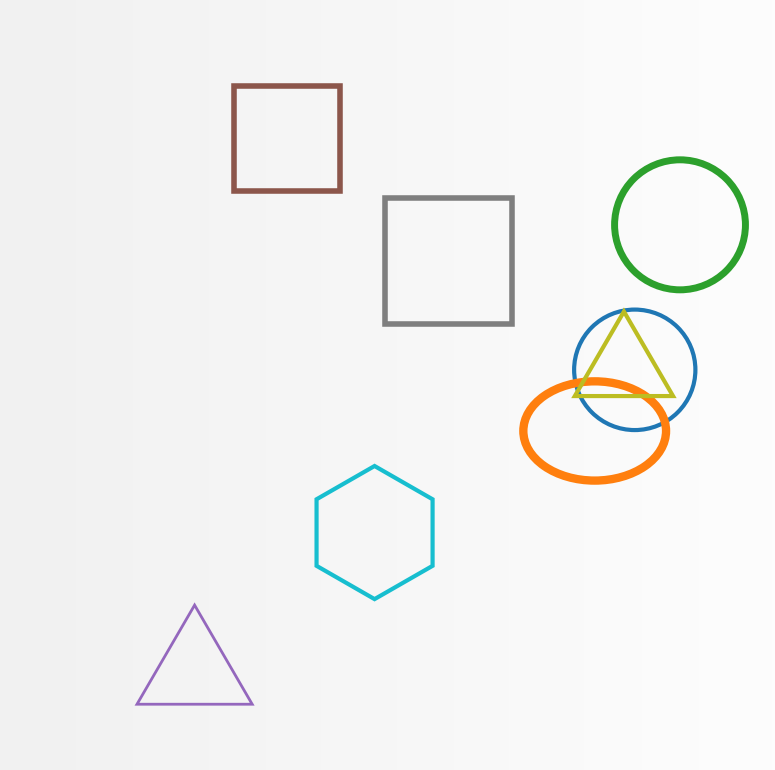[{"shape": "circle", "thickness": 1.5, "radius": 0.39, "center": [0.819, 0.52]}, {"shape": "oval", "thickness": 3, "radius": 0.46, "center": [0.767, 0.44]}, {"shape": "circle", "thickness": 2.5, "radius": 0.42, "center": [0.877, 0.708]}, {"shape": "triangle", "thickness": 1, "radius": 0.43, "center": [0.251, 0.128]}, {"shape": "square", "thickness": 2, "radius": 0.34, "center": [0.37, 0.821]}, {"shape": "square", "thickness": 2, "radius": 0.41, "center": [0.578, 0.661]}, {"shape": "triangle", "thickness": 1.5, "radius": 0.37, "center": [0.805, 0.522]}, {"shape": "hexagon", "thickness": 1.5, "radius": 0.43, "center": [0.483, 0.308]}]